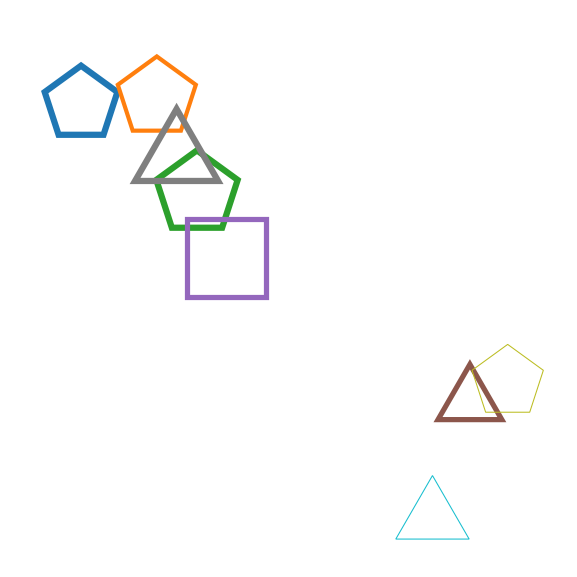[{"shape": "pentagon", "thickness": 3, "radius": 0.33, "center": [0.14, 0.819]}, {"shape": "pentagon", "thickness": 2, "radius": 0.36, "center": [0.272, 0.83]}, {"shape": "pentagon", "thickness": 3, "radius": 0.37, "center": [0.341, 0.665]}, {"shape": "square", "thickness": 2.5, "radius": 0.34, "center": [0.393, 0.552]}, {"shape": "triangle", "thickness": 2.5, "radius": 0.32, "center": [0.814, 0.304]}, {"shape": "triangle", "thickness": 3, "radius": 0.42, "center": [0.306, 0.727]}, {"shape": "pentagon", "thickness": 0.5, "radius": 0.32, "center": [0.879, 0.338]}, {"shape": "triangle", "thickness": 0.5, "radius": 0.37, "center": [0.749, 0.102]}]